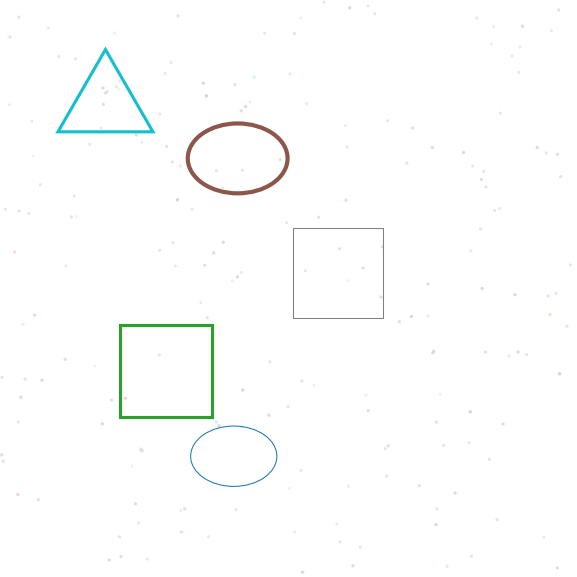[{"shape": "oval", "thickness": 0.5, "radius": 0.37, "center": [0.405, 0.209]}, {"shape": "square", "thickness": 1.5, "radius": 0.4, "center": [0.287, 0.357]}, {"shape": "oval", "thickness": 2, "radius": 0.43, "center": [0.412, 0.725]}, {"shape": "square", "thickness": 0.5, "radius": 0.39, "center": [0.585, 0.527]}, {"shape": "triangle", "thickness": 1.5, "radius": 0.47, "center": [0.183, 0.818]}]